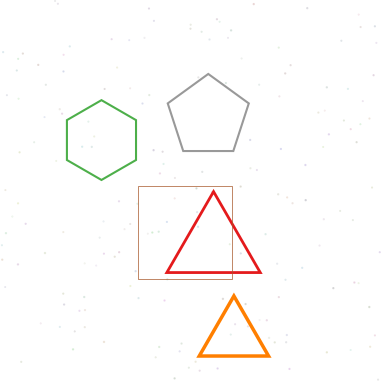[{"shape": "triangle", "thickness": 2, "radius": 0.7, "center": [0.555, 0.362]}, {"shape": "hexagon", "thickness": 1.5, "radius": 0.52, "center": [0.264, 0.636]}, {"shape": "triangle", "thickness": 2.5, "radius": 0.52, "center": [0.608, 0.127]}, {"shape": "square", "thickness": 0.5, "radius": 0.61, "center": [0.481, 0.396]}, {"shape": "pentagon", "thickness": 1.5, "radius": 0.55, "center": [0.541, 0.697]}]